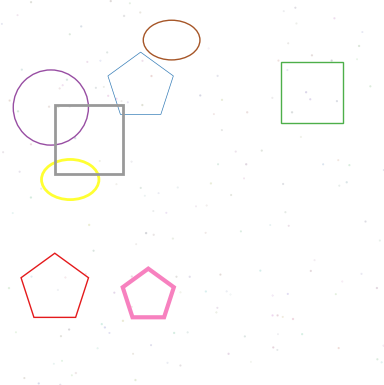[{"shape": "pentagon", "thickness": 1, "radius": 0.46, "center": [0.142, 0.25]}, {"shape": "pentagon", "thickness": 0.5, "radius": 0.45, "center": [0.365, 0.775]}, {"shape": "square", "thickness": 1, "radius": 0.4, "center": [0.81, 0.76]}, {"shape": "circle", "thickness": 1, "radius": 0.49, "center": [0.132, 0.721]}, {"shape": "oval", "thickness": 2, "radius": 0.37, "center": [0.182, 0.534]}, {"shape": "oval", "thickness": 1, "radius": 0.37, "center": [0.446, 0.896]}, {"shape": "pentagon", "thickness": 3, "radius": 0.35, "center": [0.385, 0.232]}, {"shape": "square", "thickness": 2, "radius": 0.44, "center": [0.232, 0.638]}]